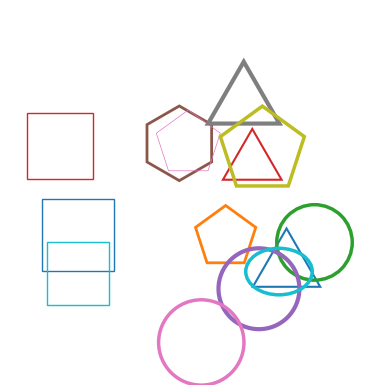[{"shape": "square", "thickness": 1, "radius": 0.46, "center": [0.203, 0.39]}, {"shape": "triangle", "thickness": 1.5, "radius": 0.51, "center": [0.744, 0.306]}, {"shape": "pentagon", "thickness": 2, "radius": 0.41, "center": [0.586, 0.384]}, {"shape": "circle", "thickness": 2.5, "radius": 0.49, "center": [0.817, 0.37]}, {"shape": "triangle", "thickness": 1.5, "radius": 0.44, "center": [0.655, 0.577]}, {"shape": "square", "thickness": 1, "radius": 0.42, "center": [0.156, 0.621]}, {"shape": "circle", "thickness": 3, "radius": 0.53, "center": [0.673, 0.25]}, {"shape": "hexagon", "thickness": 2, "radius": 0.48, "center": [0.466, 0.628]}, {"shape": "pentagon", "thickness": 0.5, "radius": 0.44, "center": [0.489, 0.627]}, {"shape": "circle", "thickness": 2.5, "radius": 0.55, "center": [0.523, 0.111]}, {"shape": "triangle", "thickness": 3, "radius": 0.54, "center": [0.633, 0.733]}, {"shape": "pentagon", "thickness": 2.5, "radius": 0.57, "center": [0.681, 0.61]}, {"shape": "oval", "thickness": 2.5, "radius": 0.43, "center": [0.725, 0.295]}, {"shape": "square", "thickness": 1, "radius": 0.4, "center": [0.204, 0.29]}]